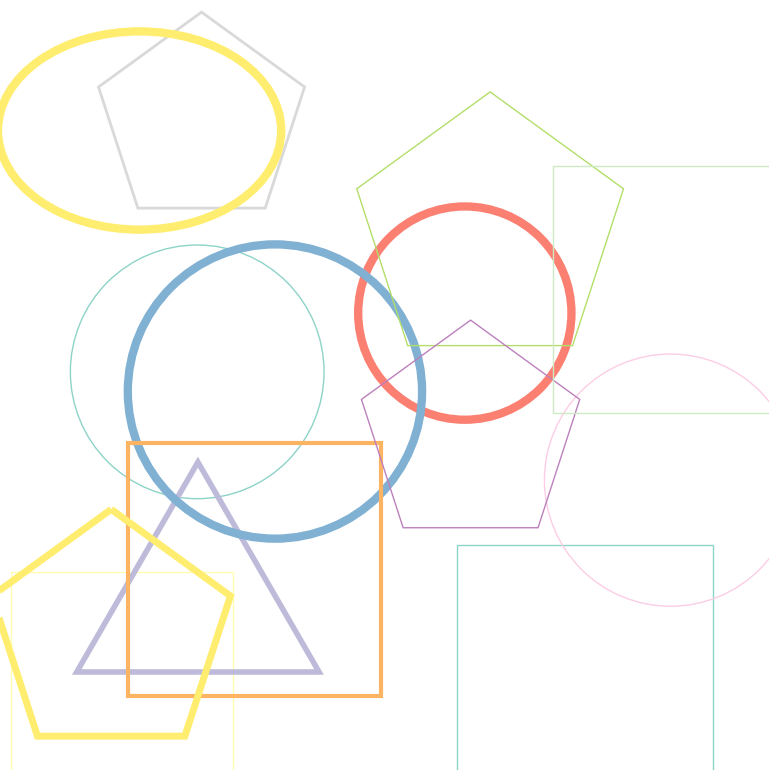[{"shape": "square", "thickness": 0.5, "radius": 0.83, "center": [0.76, 0.127]}, {"shape": "circle", "thickness": 0.5, "radius": 0.82, "center": [0.256, 0.517]}, {"shape": "square", "thickness": 0.5, "radius": 0.72, "center": [0.158, 0.113]}, {"shape": "triangle", "thickness": 2, "radius": 0.91, "center": [0.257, 0.218]}, {"shape": "circle", "thickness": 3, "radius": 0.69, "center": [0.604, 0.593]}, {"shape": "circle", "thickness": 3, "radius": 0.96, "center": [0.357, 0.492]}, {"shape": "square", "thickness": 1.5, "radius": 0.82, "center": [0.33, 0.261]}, {"shape": "pentagon", "thickness": 0.5, "radius": 0.91, "center": [0.637, 0.699]}, {"shape": "circle", "thickness": 0.5, "radius": 0.82, "center": [0.871, 0.376]}, {"shape": "pentagon", "thickness": 1, "radius": 0.7, "center": [0.262, 0.844]}, {"shape": "pentagon", "thickness": 0.5, "radius": 0.75, "center": [0.611, 0.435]}, {"shape": "square", "thickness": 0.5, "radius": 0.8, "center": [0.878, 0.624]}, {"shape": "oval", "thickness": 3, "radius": 0.92, "center": [0.181, 0.831]}, {"shape": "pentagon", "thickness": 2.5, "radius": 0.81, "center": [0.144, 0.176]}]